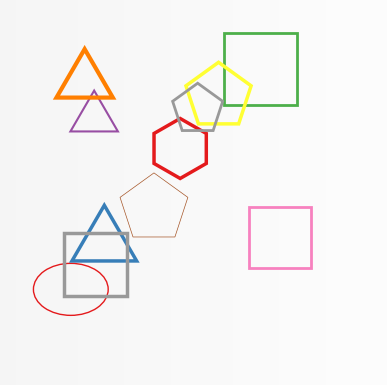[{"shape": "hexagon", "thickness": 2.5, "radius": 0.39, "center": [0.465, 0.614]}, {"shape": "oval", "thickness": 1, "radius": 0.48, "center": [0.183, 0.248]}, {"shape": "triangle", "thickness": 2.5, "radius": 0.48, "center": [0.269, 0.37]}, {"shape": "square", "thickness": 2, "radius": 0.47, "center": [0.673, 0.821]}, {"shape": "triangle", "thickness": 1.5, "radius": 0.35, "center": [0.243, 0.694]}, {"shape": "triangle", "thickness": 3, "radius": 0.42, "center": [0.218, 0.789]}, {"shape": "pentagon", "thickness": 2.5, "radius": 0.44, "center": [0.564, 0.75]}, {"shape": "pentagon", "thickness": 0.5, "radius": 0.46, "center": [0.397, 0.459]}, {"shape": "square", "thickness": 2, "radius": 0.4, "center": [0.723, 0.384]}, {"shape": "square", "thickness": 2.5, "radius": 0.41, "center": [0.247, 0.314]}, {"shape": "pentagon", "thickness": 2, "radius": 0.34, "center": [0.51, 0.716]}]